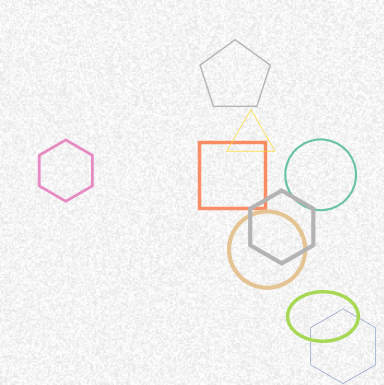[{"shape": "circle", "thickness": 1.5, "radius": 0.46, "center": [0.833, 0.546]}, {"shape": "square", "thickness": 2.5, "radius": 0.43, "center": [0.603, 0.546]}, {"shape": "hexagon", "thickness": 0.5, "radius": 0.48, "center": [0.891, 0.101]}, {"shape": "hexagon", "thickness": 2, "radius": 0.4, "center": [0.171, 0.557]}, {"shape": "oval", "thickness": 2.5, "radius": 0.46, "center": [0.839, 0.178]}, {"shape": "triangle", "thickness": 0.5, "radius": 0.36, "center": [0.652, 0.643]}, {"shape": "circle", "thickness": 3, "radius": 0.5, "center": [0.694, 0.352]}, {"shape": "pentagon", "thickness": 1, "radius": 0.48, "center": [0.611, 0.801]}, {"shape": "hexagon", "thickness": 3, "radius": 0.47, "center": [0.732, 0.41]}]